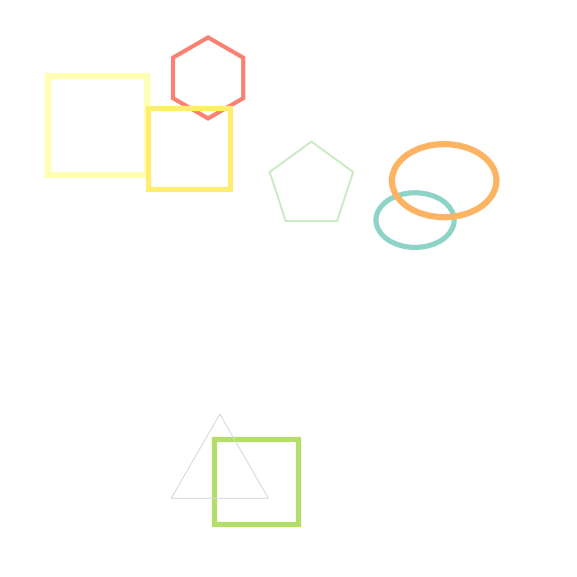[{"shape": "oval", "thickness": 2.5, "radius": 0.34, "center": [0.719, 0.618]}, {"shape": "square", "thickness": 3, "radius": 0.43, "center": [0.169, 0.782]}, {"shape": "hexagon", "thickness": 2, "radius": 0.35, "center": [0.36, 0.864]}, {"shape": "oval", "thickness": 3, "radius": 0.45, "center": [0.769, 0.686]}, {"shape": "square", "thickness": 2.5, "radius": 0.37, "center": [0.443, 0.165]}, {"shape": "triangle", "thickness": 0.5, "radius": 0.49, "center": [0.381, 0.185]}, {"shape": "pentagon", "thickness": 1, "radius": 0.38, "center": [0.539, 0.678]}, {"shape": "square", "thickness": 2.5, "radius": 0.35, "center": [0.328, 0.742]}]